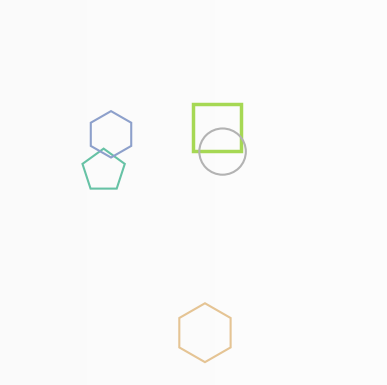[{"shape": "pentagon", "thickness": 1.5, "radius": 0.29, "center": [0.267, 0.557]}, {"shape": "hexagon", "thickness": 1.5, "radius": 0.3, "center": [0.286, 0.651]}, {"shape": "square", "thickness": 2.5, "radius": 0.31, "center": [0.559, 0.669]}, {"shape": "hexagon", "thickness": 1.5, "radius": 0.38, "center": [0.529, 0.136]}, {"shape": "circle", "thickness": 1.5, "radius": 0.3, "center": [0.574, 0.606]}]